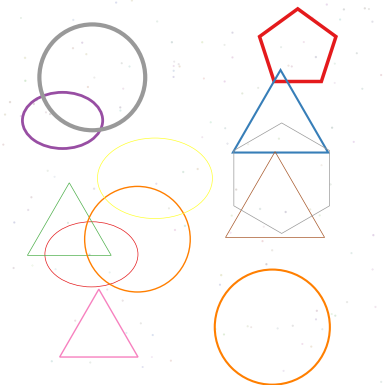[{"shape": "oval", "thickness": 0.5, "radius": 0.6, "center": [0.237, 0.339]}, {"shape": "pentagon", "thickness": 2.5, "radius": 0.52, "center": [0.773, 0.873]}, {"shape": "triangle", "thickness": 1.5, "radius": 0.71, "center": [0.729, 0.675]}, {"shape": "triangle", "thickness": 0.5, "radius": 0.63, "center": [0.18, 0.4]}, {"shape": "oval", "thickness": 2, "radius": 0.52, "center": [0.163, 0.687]}, {"shape": "circle", "thickness": 1.5, "radius": 0.75, "center": [0.707, 0.15]}, {"shape": "circle", "thickness": 1, "radius": 0.69, "center": [0.357, 0.379]}, {"shape": "oval", "thickness": 0.5, "radius": 0.75, "center": [0.402, 0.537]}, {"shape": "triangle", "thickness": 0.5, "radius": 0.74, "center": [0.714, 0.458]}, {"shape": "triangle", "thickness": 1, "radius": 0.59, "center": [0.257, 0.131]}, {"shape": "hexagon", "thickness": 0.5, "radius": 0.72, "center": [0.732, 0.537]}, {"shape": "circle", "thickness": 3, "radius": 0.69, "center": [0.24, 0.799]}]